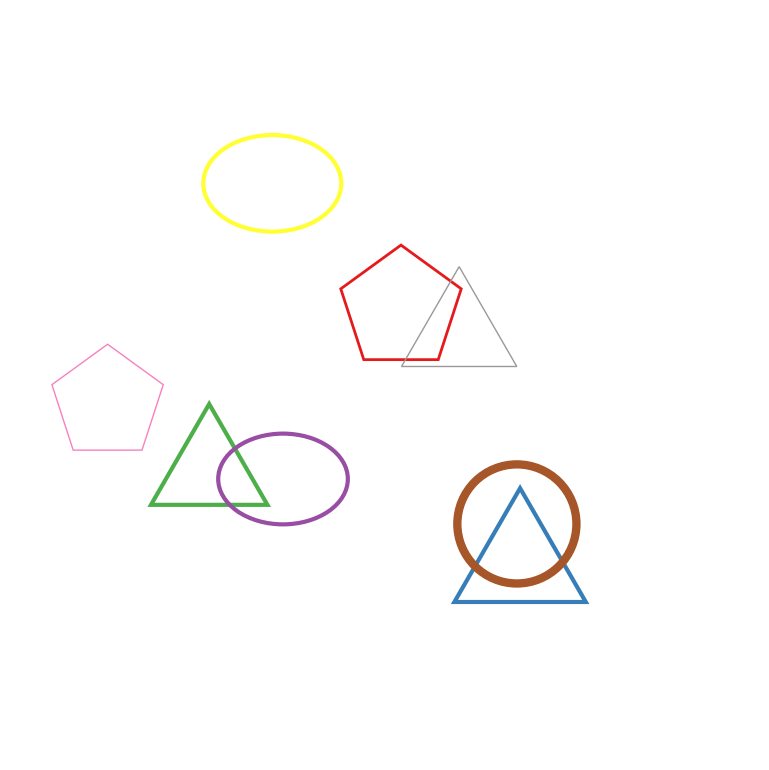[{"shape": "pentagon", "thickness": 1, "radius": 0.41, "center": [0.521, 0.599]}, {"shape": "triangle", "thickness": 1.5, "radius": 0.49, "center": [0.675, 0.267]}, {"shape": "triangle", "thickness": 1.5, "radius": 0.44, "center": [0.272, 0.388]}, {"shape": "oval", "thickness": 1.5, "radius": 0.42, "center": [0.368, 0.378]}, {"shape": "oval", "thickness": 1.5, "radius": 0.45, "center": [0.354, 0.762]}, {"shape": "circle", "thickness": 3, "radius": 0.39, "center": [0.671, 0.32]}, {"shape": "pentagon", "thickness": 0.5, "radius": 0.38, "center": [0.14, 0.477]}, {"shape": "triangle", "thickness": 0.5, "radius": 0.43, "center": [0.596, 0.567]}]